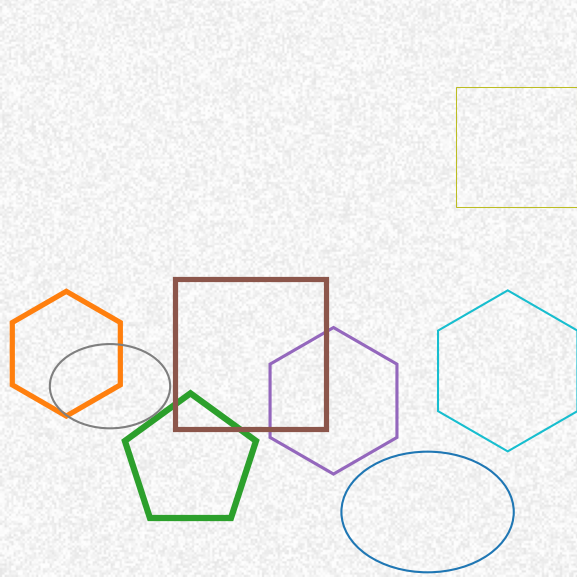[{"shape": "oval", "thickness": 1, "radius": 0.75, "center": [0.74, 0.113]}, {"shape": "hexagon", "thickness": 2.5, "radius": 0.54, "center": [0.115, 0.387]}, {"shape": "pentagon", "thickness": 3, "radius": 0.6, "center": [0.33, 0.199]}, {"shape": "hexagon", "thickness": 1.5, "radius": 0.63, "center": [0.577, 0.305]}, {"shape": "square", "thickness": 2.5, "radius": 0.65, "center": [0.434, 0.386]}, {"shape": "oval", "thickness": 1, "radius": 0.52, "center": [0.19, 0.33]}, {"shape": "square", "thickness": 0.5, "radius": 0.52, "center": [0.894, 0.745]}, {"shape": "hexagon", "thickness": 1, "radius": 0.7, "center": [0.879, 0.357]}]